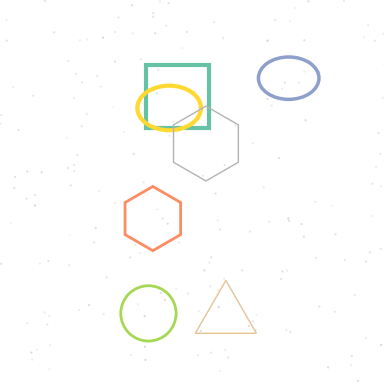[{"shape": "square", "thickness": 3, "radius": 0.41, "center": [0.462, 0.748]}, {"shape": "hexagon", "thickness": 2, "radius": 0.42, "center": [0.397, 0.432]}, {"shape": "oval", "thickness": 2.5, "radius": 0.39, "center": [0.75, 0.797]}, {"shape": "circle", "thickness": 2, "radius": 0.36, "center": [0.386, 0.186]}, {"shape": "oval", "thickness": 3, "radius": 0.41, "center": [0.439, 0.72]}, {"shape": "triangle", "thickness": 1, "radius": 0.46, "center": [0.587, 0.18]}, {"shape": "hexagon", "thickness": 1, "radius": 0.49, "center": [0.535, 0.627]}]